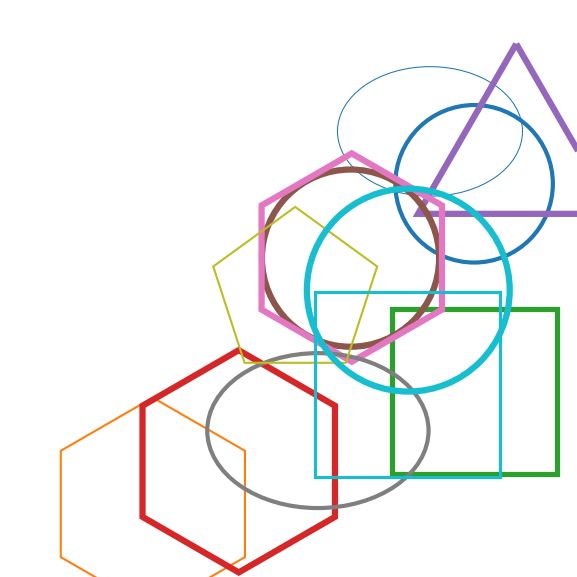[{"shape": "oval", "thickness": 0.5, "radius": 0.8, "center": [0.745, 0.772]}, {"shape": "circle", "thickness": 2, "radius": 0.68, "center": [0.821, 0.681]}, {"shape": "hexagon", "thickness": 1, "radius": 0.92, "center": [0.265, 0.126]}, {"shape": "square", "thickness": 2.5, "radius": 0.71, "center": [0.821, 0.32]}, {"shape": "hexagon", "thickness": 3, "radius": 0.96, "center": [0.413, 0.2]}, {"shape": "triangle", "thickness": 3, "radius": 0.98, "center": [0.894, 0.727]}, {"shape": "circle", "thickness": 3, "radius": 0.77, "center": [0.607, 0.552]}, {"shape": "hexagon", "thickness": 3, "radius": 0.9, "center": [0.609, 0.553]}, {"shape": "oval", "thickness": 2, "radius": 0.96, "center": [0.55, 0.253]}, {"shape": "pentagon", "thickness": 1, "radius": 0.75, "center": [0.511, 0.492]}, {"shape": "square", "thickness": 1.5, "radius": 0.8, "center": [0.706, 0.333]}, {"shape": "circle", "thickness": 3, "radius": 0.88, "center": [0.707, 0.497]}]